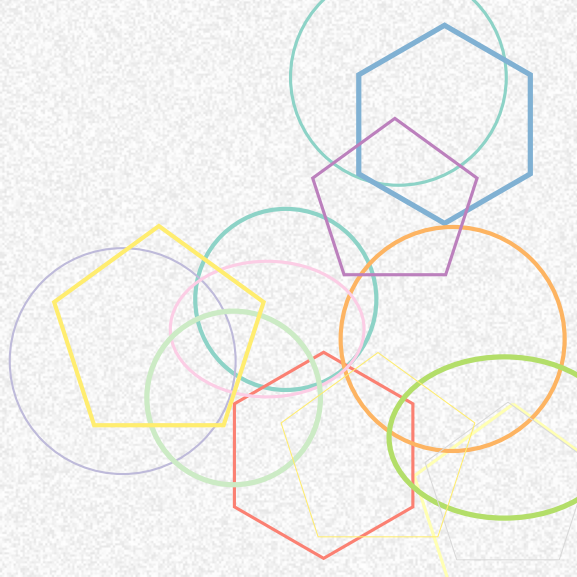[{"shape": "circle", "thickness": 1.5, "radius": 0.93, "center": [0.69, 0.865]}, {"shape": "circle", "thickness": 2, "radius": 0.78, "center": [0.495, 0.481]}, {"shape": "pentagon", "thickness": 1.5, "radius": 0.9, "center": [0.889, 0.119]}, {"shape": "circle", "thickness": 1, "radius": 0.98, "center": [0.212, 0.374]}, {"shape": "hexagon", "thickness": 1.5, "radius": 0.89, "center": [0.56, 0.211]}, {"shape": "hexagon", "thickness": 2.5, "radius": 0.86, "center": [0.77, 0.784]}, {"shape": "circle", "thickness": 2, "radius": 0.97, "center": [0.784, 0.412]}, {"shape": "oval", "thickness": 2.5, "radius": 1.0, "center": [0.873, 0.242]}, {"shape": "oval", "thickness": 1.5, "radius": 0.84, "center": [0.463, 0.429]}, {"shape": "pentagon", "thickness": 0.5, "radius": 0.75, "center": [0.88, 0.152]}, {"shape": "pentagon", "thickness": 1.5, "radius": 0.75, "center": [0.684, 0.644]}, {"shape": "circle", "thickness": 2.5, "radius": 0.75, "center": [0.405, 0.31]}, {"shape": "pentagon", "thickness": 0.5, "radius": 0.88, "center": [0.655, 0.212]}, {"shape": "pentagon", "thickness": 2, "radius": 0.95, "center": [0.275, 0.417]}]